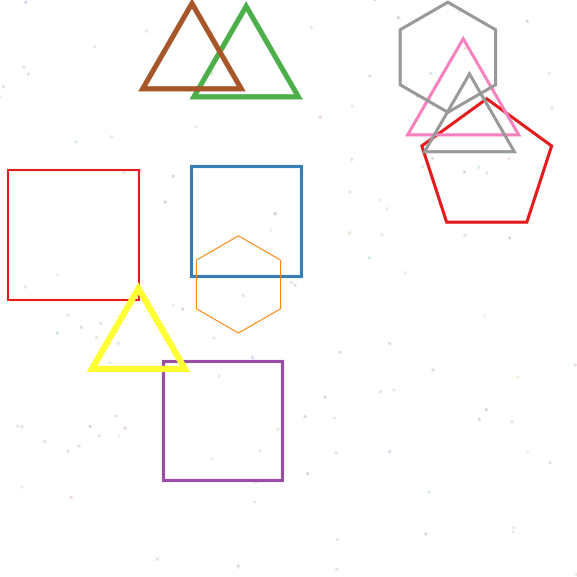[{"shape": "pentagon", "thickness": 1.5, "radius": 0.59, "center": [0.843, 0.71]}, {"shape": "square", "thickness": 1, "radius": 0.57, "center": [0.127, 0.593]}, {"shape": "square", "thickness": 1.5, "radius": 0.48, "center": [0.426, 0.616]}, {"shape": "triangle", "thickness": 2.5, "radius": 0.52, "center": [0.426, 0.884]}, {"shape": "square", "thickness": 1.5, "radius": 0.52, "center": [0.386, 0.271]}, {"shape": "hexagon", "thickness": 0.5, "radius": 0.42, "center": [0.413, 0.507]}, {"shape": "triangle", "thickness": 3, "radius": 0.46, "center": [0.24, 0.407]}, {"shape": "triangle", "thickness": 2.5, "radius": 0.49, "center": [0.332, 0.895]}, {"shape": "triangle", "thickness": 1.5, "radius": 0.55, "center": [0.802, 0.821]}, {"shape": "triangle", "thickness": 1.5, "radius": 0.45, "center": [0.813, 0.781]}, {"shape": "hexagon", "thickness": 1.5, "radius": 0.48, "center": [0.776, 0.9]}]